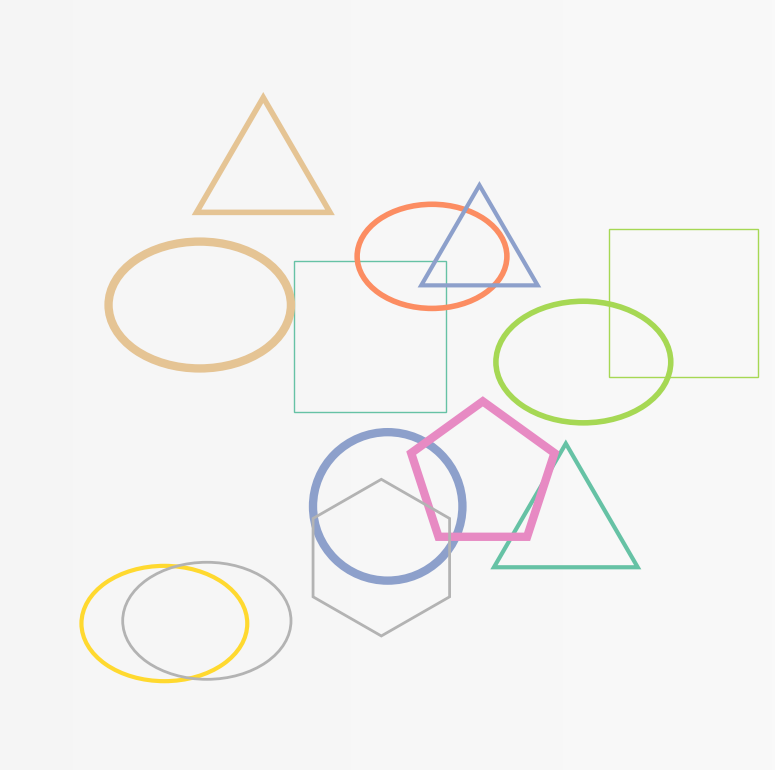[{"shape": "triangle", "thickness": 1.5, "radius": 0.54, "center": [0.73, 0.317]}, {"shape": "square", "thickness": 0.5, "radius": 0.49, "center": [0.478, 0.563]}, {"shape": "oval", "thickness": 2, "radius": 0.48, "center": [0.557, 0.667]}, {"shape": "triangle", "thickness": 1.5, "radius": 0.43, "center": [0.619, 0.673]}, {"shape": "circle", "thickness": 3, "radius": 0.48, "center": [0.5, 0.342]}, {"shape": "pentagon", "thickness": 3, "radius": 0.49, "center": [0.623, 0.382]}, {"shape": "oval", "thickness": 2, "radius": 0.56, "center": [0.753, 0.53]}, {"shape": "square", "thickness": 0.5, "radius": 0.48, "center": [0.882, 0.606]}, {"shape": "oval", "thickness": 1.5, "radius": 0.53, "center": [0.212, 0.19]}, {"shape": "oval", "thickness": 3, "radius": 0.59, "center": [0.258, 0.604]}, {"shape": "triangle", "thickness": 2, "radius": 0.5, "center": [0.34, 0.774]}, {"shape": "oval", "thickness": 1, "radius": 0.54, "center": [0.267, 0.194]}, {"shape": "hexagon", "thickness": 1, "radius": 0.51, "center": [0.492, 0.276]}]